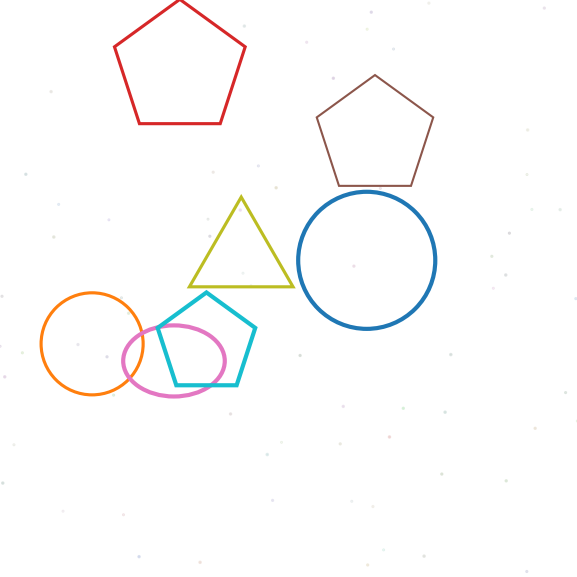[{"shape": "circle", "thickness": 2, "radius": 0.59, "center": [0.635, 0.548]}, {"shape": "circle", "thickness": 1.5, "radius": 0.44, "center": [0.16, 0.404]}, {"shape": "pentagon", "thickness": 1.5, "radius": 0.59, "center": [0.311, 0.881]}, {"shape": "pentagon", "thickness": 1, "radius": 0.53, "center": [0.649, 0.763]}, {"shape": "oval", "thickness": 2, "radius": 0.44, "center": [0.301, 0.374]}, {"shape": "triangle", "thickness": 1.5, "radius": 0.52, "center": [0.418, 0.554]}, {"shape": "pentagon", "thickness": 2, "radius": 0.44, "center": [0.358, 0.404]}]